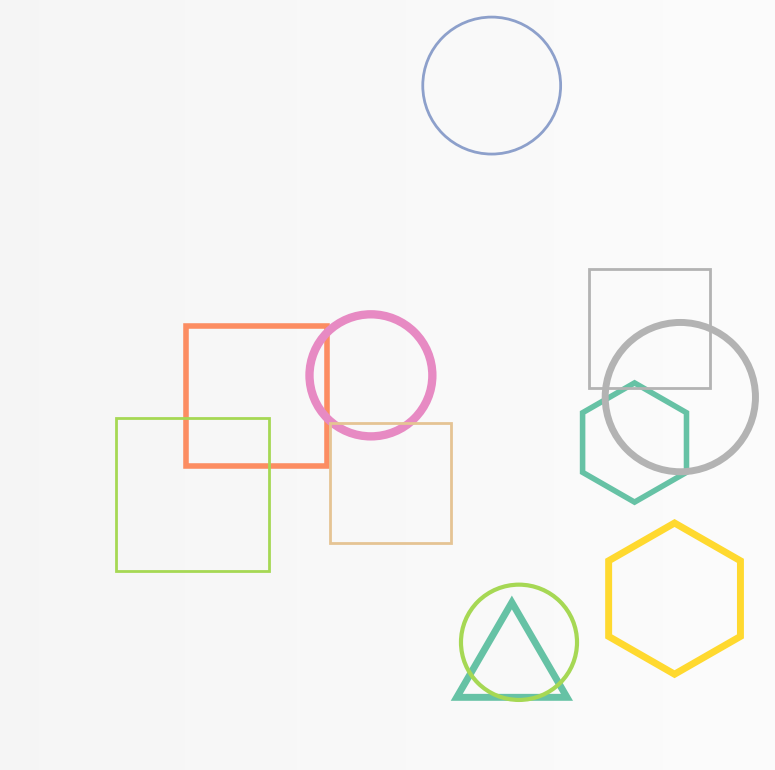[{"shape": "triangle", "thickness": 2.5, "radius": 0.41, "center": [0.66, 0.135]}, {"shape": "hexagon", "thickness": 2, "radius": 0.39, "center": [0.819, 0.425]}, {"shape": "square", "thickness": 2, "radius": 0.45, "center": [0.331, 0.486]}, {"shape": "circle", "thickness": 1, "radius": 0.44, "center": [0.634, 0.889]}, {"shape": "circle", "thickness": 3, "radius": 0.4, "center": [0.479, 0.513]}, {"shape": "square", "thickness": 1, "radius": 0.49, "center": [0.248, 0.358]}, {"shape": "circle", "thickness": 1.5, "radius": 0.37, "center": [0.67, 0.166]}, {"shape": "hexagon", "thickness": 2.5, "radius": 0.49, "center": [0.87, 0.223]}, {"shape": "square", "thickness": 1, "radius": 0.39, "center": [0.504, 0.373]}, {"shape": "circle", "thickness": 2.5, "radius": 0.48, "center": [0.878, 0.484]}, {"shape": "square", "thickness": 1, "radius": 0.39, "center": [0.838, 0.573]}]